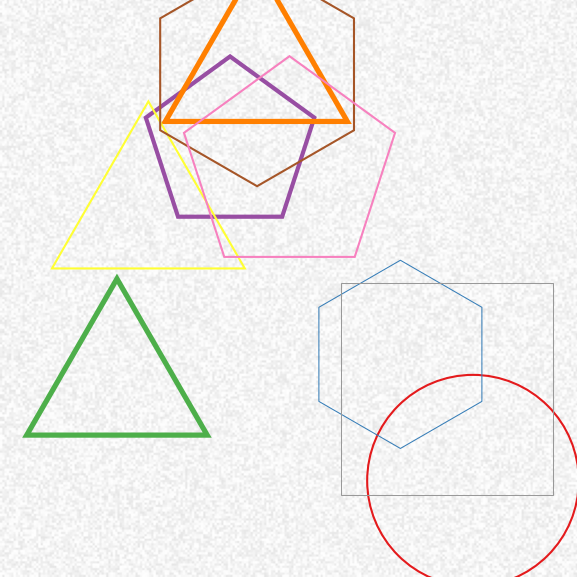[{"shape": "circle", "thickness": 1, "radius": 0.92, "center": [0.819, 0.167]}, {"shape": "hexagon", "thickness": 0.5, "radius": 0.81, "center": [0.693, 0.386]}, {"shape": "triangle", "thickness": 2.5, "radius": 0.9, "center": [0.203, 0.336]}, {"shape": "pentagon", "thickness": 2, "radius": 0.77, "center": [0.398, 0.748]}, {"shape": "triangle", "thickness": 2.5, "radius": 0.91, "center": [0.444, 0.88]}, {"shape": "triangle", "thickness": 1, "radius": 0.96, "center": [0.257, 0.631]}, {"shape": "hexagon", "thickness": 1, "radius": 0.97, "center": [0.445, 0.87]}, {"shape": "pentagon", "thickness": 1, "radius": 0.96, "center": [0.501, 0.71]}, {"shape": "square", "thickness": 0.5, "radius": 0.92, "center": [0.774, 0.326]}]